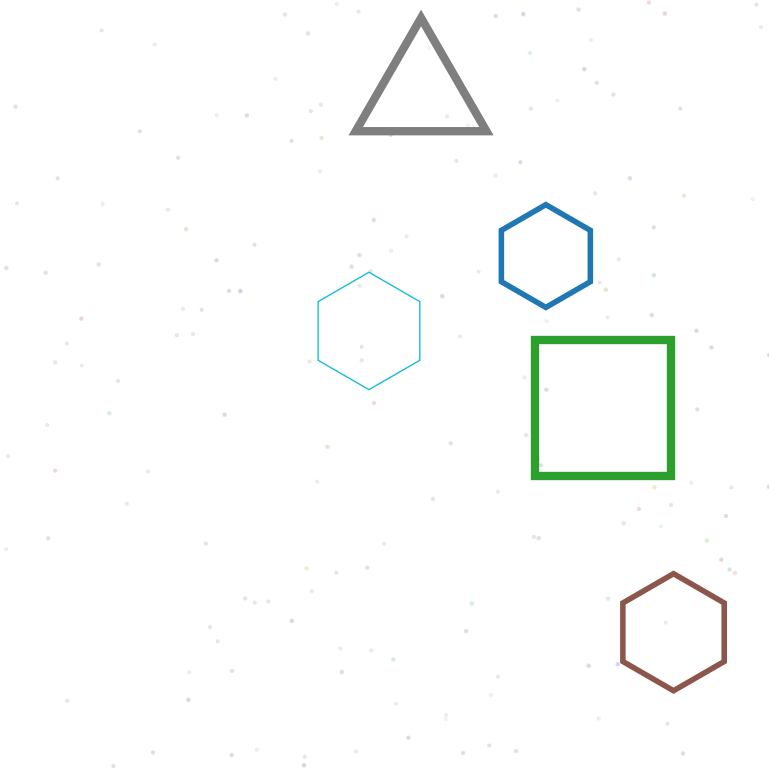[{"shape": "hexagon", "thickness": 2, "radius": 0.33, "center": [0.709, 0.667]}, {"shape": "square", "thickness": 3, "radius": 0.44, "center": [0.783, 0.47]}, {"shape": "hexagon", "thickness": 2, "radius": 0.38, "center": [0.875, 0.179]}, {"shape": "triangle", "thickness": 3, "radius": 0.49, "center": [0.547, 0.879]}, {"shape": "hexagon", "thickness": 0.5, "radius": 0.38, "center": [0.479, 0.57]}]